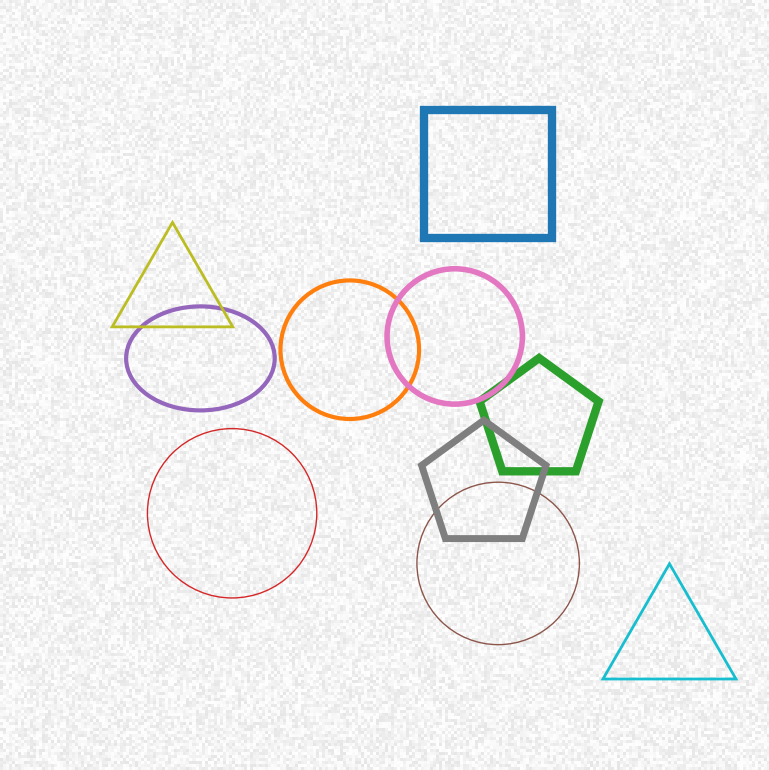[{"shape": "square", "thickness": 3, "radius": 0.42, "center": [0.634, 0.774]}, {"shape": "circle", "thickness": 1.5, "radius": 0.45, "center": [0.454, 0.546]}, {"shape": "pentagon", "thickness": 3, "radius": 0.41, "center": [0.7, 0.454]}, {"shape": "circle", "thickness": 0.5, "radius": 0.55, "center": [0.301, 0.333]}, {"shape": "oval", "thickness": 1.5, "radius": 0.48, "center": [0.26, 0.535]}, {"shape": "circle", "thickness": 0.5, "radius": 0.53, "center": [0.647, 0.268]}, {"shape": "circle", "thickness": 2, "radius": 0.44, "center": [0.591, 0.563]}, {"shape": "pentagon", "thickness": 2.5, "radius": 0.42, "center": [0.628, 0.369]}, {"shape": "triangle", "thickness": 1, "radius": 0.45, "center": [0.224, 0.621]}, {"shape": "triangle", "thickness": 1, "radius": 0.5, "center": [0.869, 0.168]}]